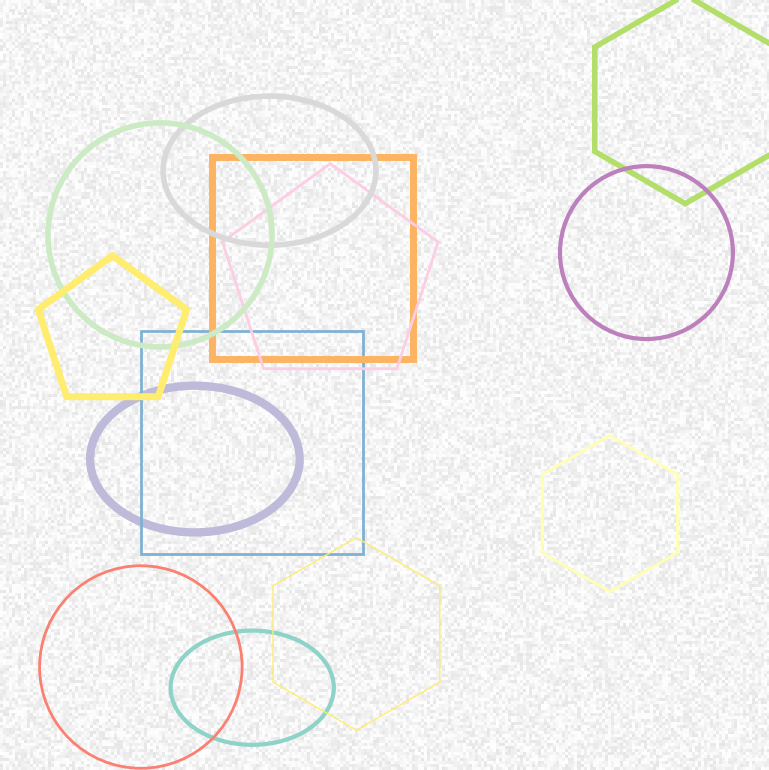[{"shape": "oval", "thickness": 1.5, "radius": 0.53, "center": [0.328, 0.107]}, {"shape": "hexagon", "thickness": 1, "radius": 0.51, "center": [0.792, 0.333]}, {"shape": "oval", "thickness": 3, "radius": 0.68, "center": [0.253, 0.404]}, {"shape": "circle", "thickness": 1, "radius": 0.66, "center": [0.183, 0.134]}, {"shape": "square", "thickness": 1, "radius": 0.72, "center": [0.328, 0.425]}, {"shape": "square", "thickness": 2.5, "radius": 0.66, "center": [0.406, 0.665]}, {"shape": "hexagon", "thickness": 2, "radius": 0.68, "center": [0.89, 0.871]}, {"shape": "pentagon", "thickness": 1, "radius": 0.74, "center": [0.429, 0.64]}, {"shape": "oval", "thickness": 2, "radius": 0.69, "center": [0.35, 0.778]}, {"shape": "circle", "thickness": 1.5, "radius": 0.56, "center": [0.84, 0.672]}, {"shape": "circle", "thickness": 2, "radius": 0.73, "center": [0.208, 0.695]}, {"shape": "hexagon", "thickness": 0.5, "radius": 0.63, "center": [0.463, 0.177]}, {"shape": "pentagon", "thickness": 2.5, "radius": 0.51, "center": [0.146, 0.567]}]